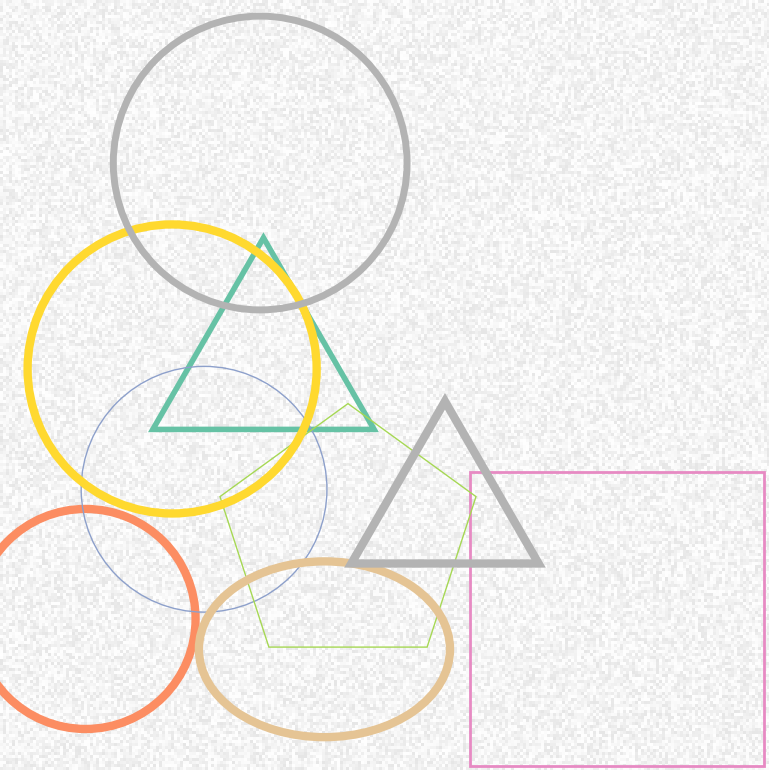[{"shape": "triangle", "thickness": 2, "radius": 0.83, "center": [0.342, 0.525]}, {"shape": "circle", "thickness": 3, "radius": 0.71, "center": [0.111, 0.196]}, {"shape": "circle", "thickness": 0.5, "radius": 0.8, "center": [0.265, 0.365]}, {"shape": "square", "thickness": 1, "radius": 0.96, "center": [0.802, 0.197]}, {"shape": "pentagon", "thickness": 0.5, "radius": 0.87, "center": [0.452, 0.301]}, {"shape": "circle", "thickness": 3, "radius": 0.94, "center": [0.224, 0.521]}, {"shape": "oval", "thickness": 3, "radius": 0.82, "center": [0.421, 0.157]}, {"shape": "circle", "thickness": 2.5, "radius": 0.95, "center": [0.338, 0.788]}, {"shape": "triangle", "thickness": 3, "radius": 0.7, "center": [0.578, 0.338]}]